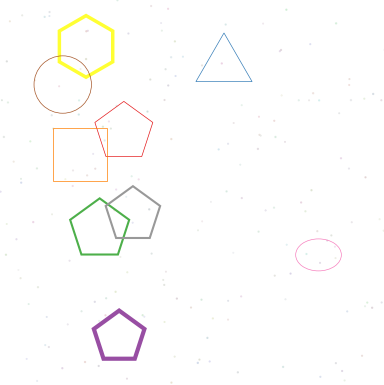[{"shape": "pentagon", "thickness": 0.5, "radius": 0.4, "center": [0.322, 0.658]}, {"shape": "triangle", "thickness": 0.5, "radius": 0.42, "center": [0.582, 0.83]}, {"shape": "pentagon", "thickness": 1.5, "radius": 0.4, "center": [0.259, 0.404]}, {"shape": "pentagon", "thickness": 3, "radius": 0.35, "center": [0.309, 0.124]}, {"shape": "square", "thickness": 0.5, "radius": 0.35, "center": [0.208, 0.599]}, {"shape": "hexagon", "thickness": 2.5, "radius": 0.4, "center": [0.224, 0.879]}, {"shape": "circle", "thickness": 0.5, "radius": 0.37, "center": [0.163, 0.78]}, {"shape": "oval", "thickness": 0.5, "radius": 0.3, "center": [0.827, 0.338]}, {"shape": "pentagon", "thickness": 1.5, "radius": 0.37, "center": [0.345, 0.442]}]